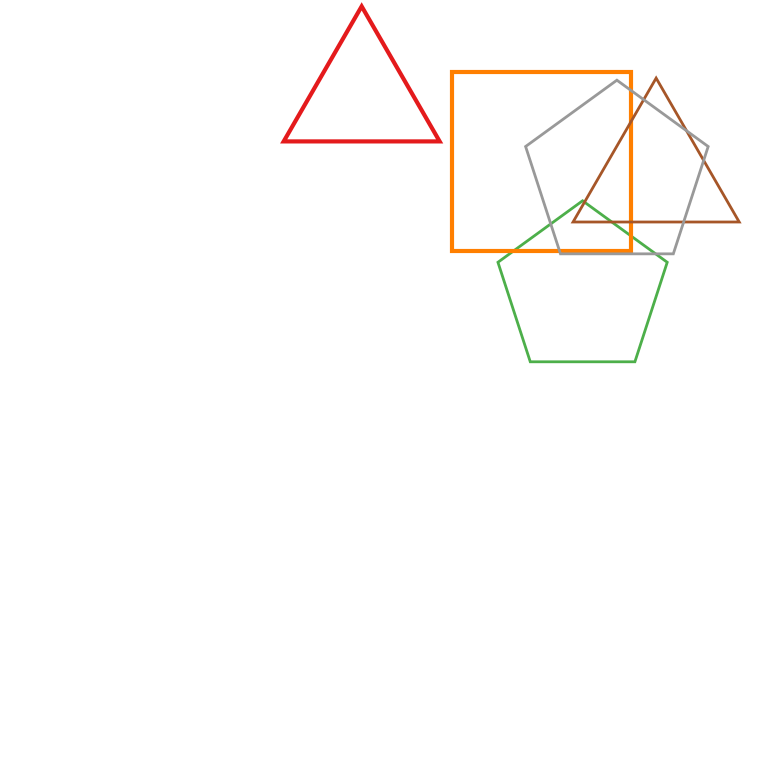[{"shape": "triangle", "thickness": 1.5, "radius": 0.58, "center": [0.47, 0.875]}, {"shape": "pentagon", "thickness": 1, "radius": 0.58, "center": [0.757, 0.624]}, {"shape": "square", "thickness": 1.5, "radius": 0.58, "center": [0.703, 0.79]}, {"shape": "triangle", "thickness": 1, "radius": 0.62, "center": [0.852, 0.774]}, {"shape": "pentagon", "thickness": 1, "radius": 0.62, "center": [0.801, 0.771]}]